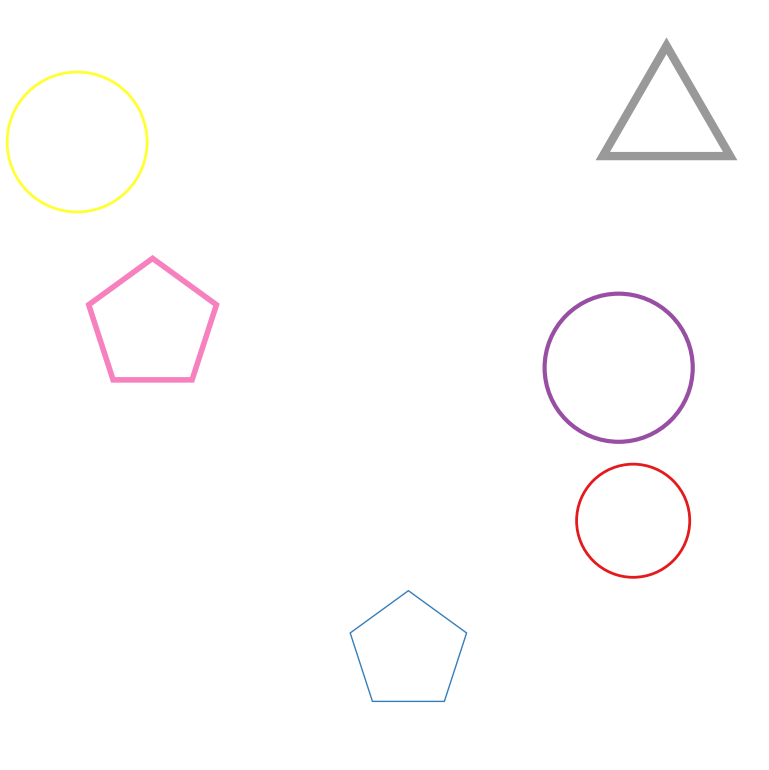[{"shape": "circle", "thickness": 1, "radius": 0.37, "center": [0.822, 0.324]}, {"shape": "pentagon", "thickness": 0.5, "radius": 0.4, "center": [0.53, 0.153]}, {"shape": "circle", "thickness": 1.5, "radius": 0.48, "center": [0.803, 0.522]}, {"shape": "circle", "thickness": 1, "radius": 0.45, "center": [0.1, 0.816]}, {"shape": "pentagon", "thickness": 2, "radius": 0.44, "center": [0.198, 0.577]}, {"shape": "triangle", "thickness": 3, "radius": 0.48, "center": [0.866, 0.845]}]